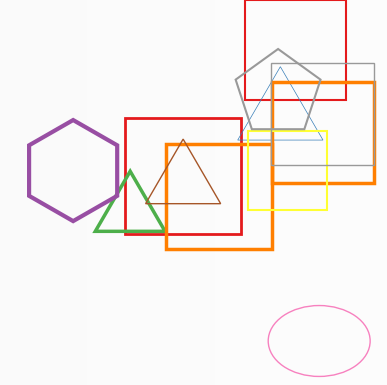[{"shape": "square", "thickness": 1.5, "radius": 0.65, "center": [0.763, 0.871]}, {"shape": "square", "thickness": 2, "radius": 0.75, "center": [0.471, 0.543]}, {"shape": "triangle", "thickness": 0.5, "radius": 0.64, "center": [0.723, 0.7]}, {"shape": "triangle", "thickness": 2.5, "radius": 0.52, "center": [0.336, 0.451]}, {"shape": "hexagon", "thickness": 3, "radius": 0.66, "center": [0.189, 0.557]}, {"shape": "square", "thickness": 2.5, "radius": 0.68, "center": [0.566, 0.489]}, {"shape": "square", "thickness": 2.5, "radius": 0.66, "center": [0.835, 0.656]}, {"shape": "square", "thickness": 1.5, "radius": 0.51, "center": [0.742, 0.556]}, {"shape": "triangle", "thickness": 1, "radius": 0.56, "center": [0.473, 0.527]}, {"shape": "oval", "thickness": 1, "radius": 0.66, "center": [0.824, 0.114]}, {"shape": "square", "thickness": 1, "radius": 0.66, "center": [0.832, 0.705]}, {"shape": "pentagon", "thickness": 1.5, "radius": 0.58, "center": [0.718, 0.758]}]